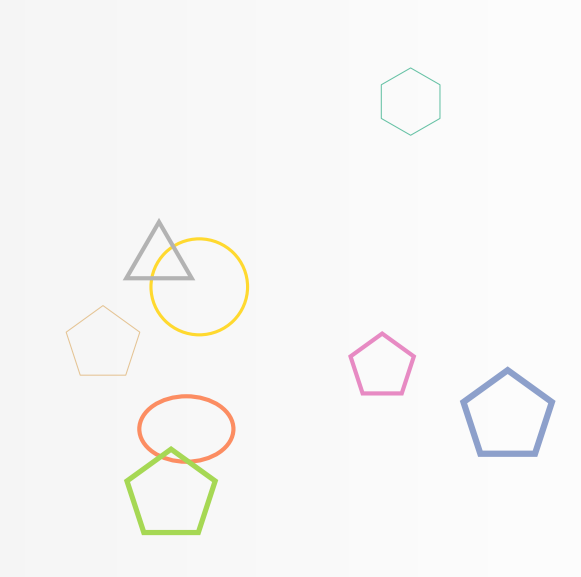[{"shape": "hexagon", "thickness": 0.5, "radius": 0.29, "center": [0.706, 0.823]}, {"shape": "oval", "thickness": 2, "radius": 0.4, "center": [0.321, 0.256]}, {"shape": "pentagon", "thickness": 3, "radius": 0.4, "center": [0.873, 0.278]}, {"shape": "pentagon", "thickness": 2, "radius": 0.29, "center": [0.658, 0.364]}, {"shape": "pentagon", "thickness": 2.5, "radius": 0.4, "center": [0.294, 0.142]}, {"shape": "circle", "thickness": 1.5, "radius": 0.42, "center": [0.343, 0.502]}, {"shape": "pentagon", "thickness": 0.5, "radius": 0.33, "center": [0.177, 0.403]}, {"shape": "triangle", "thickness": 2, "radius": 0.32, "center": [0.274, 0.55]}]